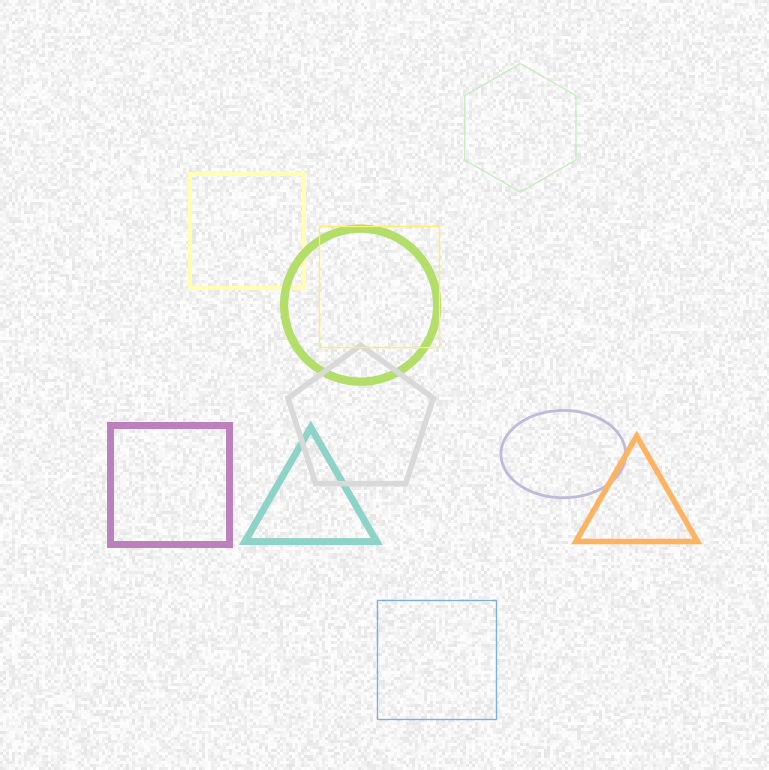[{"shape": "triangle", "thickness": 2.5, "radius": 0.49, "center": [0.404, 0.346]}, {"shape": "square", "thickness": 1.5, "radius": 0.37, "center": [0.32, 0.7]}, {"shape": "oval", "thickness": 1, "radius": 0.41, "center": [0.732, 0.41]}, {"shape": "square", "thickness": 0.5, "radius": 0.39, "center": [0.567, 0.144]}, {"shape": "triangle", "thickness": 2, "radius": 0.46, "center": [0.827, 0.342]}, {"shape": "circle", "thickness": 3, "radius": 0.5, "center": [0.468, 0.604]}, {"shape": "pentagon", "thickness": 2, "radius": 0.5, "center": [0.468, 0.452]}, {"shape": "square", "thickness": 2.5, "radius": 0.39, "center": [0.22, 0.371]}, {"shape": "hexagon", "thickness": 0.5, "radius": 0.42, "center": [0.676, 0.834]}, {"shape": "square", "thickness": 0.5, "radius": 0.39, "center": [0.492, 0.628]}]